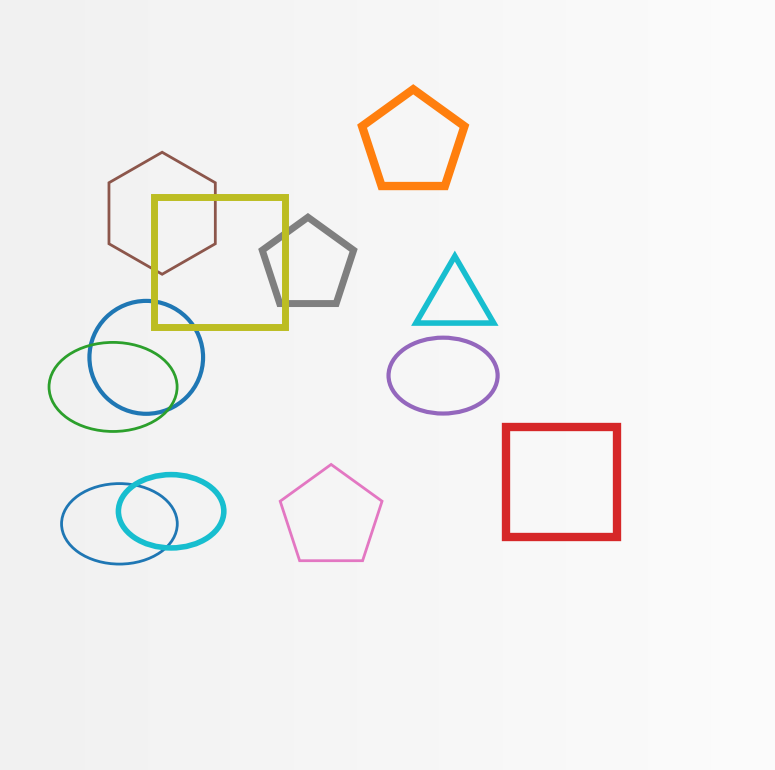[{"shape": "oval", "thickness": 1, "radius": 0.37, "center": [0.154, 0.32]}, {"shape": "circle", "thickness": 1.5, "radius": 0.37, "center": [0.189, 0.536]}, {"shape": "pentagon", "thickness": 3, "radius": 0.35, "center": [0.533, 0.815]}, {"shape": "oval", "thickness": 1, "radius": 0.41, "center": [0.146, 0.497]}, {"shape": "square", "thickness": 3, "radius": 0.36, "center": [0.725, 0.374]}, {"shape": "oval", "thickness": 1.5, "radius": 0.35, "center": [0.572, 0.512]}, {"shape": "hexagon", "thickness": 1, "radius": 0.4, "center": [0.209, 0.723]}, {"shape": "pentagon", "thickness": 1, "radius": 0.35, "center": [0.427, 0.328]}, {"shape": "pentagon", "thickness": 2.5, "radius": 0.31, "center": [0.397, 0.656]}, {"shape": "square", "thickness": 2.5, "radius": 0.42, "center": [0.283, 0.66]}, {"shape": "oval", "thickness": 2, "radius": 0.34, "center": [0.221, 0.336]}, {"shape": "triangle", "thickness": 2, "radius": 0.29, "center": [0.587, 0.609]}]